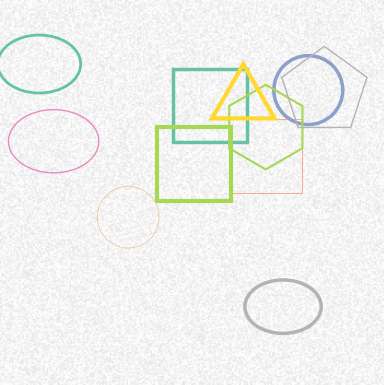[{"shape": "square", "thickness": 2.5, "radius": 0.48, "center": [0.546, 0.726]}, {"shape": "oval", "thickness": 2, "radius": 0.54, "center": [0.102, 0.834]}, {"shape": "square", "thickness": 0.5, "radius": 0.48, "center": [0.69, 0.595]}, {"shape": "circle", "thickness": 2.5, "radius": 0.45, "center": [0.801, 0.766]}, {"shape": "oval", "thickness": 1, "radius": 0.59, "center": [0.139, 0.633]}, {"shape": "square", "thickness": 3, "radius": 0.48, "center": [0.505, 0.574]}, {"shape": "hexagon", "thickness": 1.5, "radius": 0.55, "center": [0.69, 0.67]}, {"shape": "triangle", "thickness": 3, "radius": 0.47, "center": [0.632, 0.74]}, {"shape": "circle", "thickness": 0.5, "radius": 0.4, "center": [0.333, 0.436]}, {"shape": "oval", "thickness": 2.5, "radius": 0.5, "center": [0.735, 0.203]}, {"shape": "pentagon", "thickness": 1, "radius": 0.58, "center": [0.843, 0.763]}]